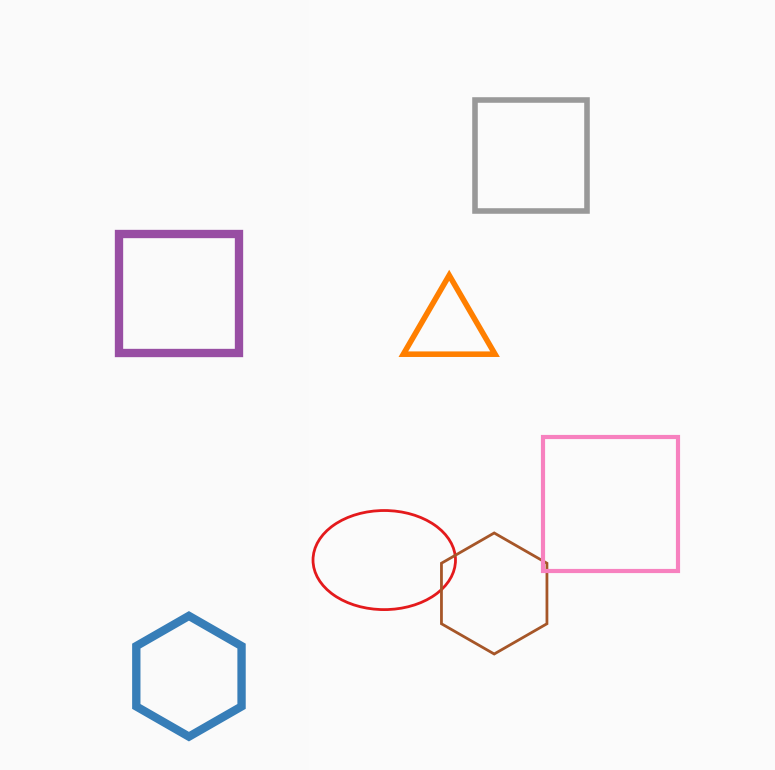[{"shape": "oval", "thickness": 1, "radius": 0.46, "center": [0.496, 0.273]}, {"shape": "hexagon", "thickness": 3, "radius": 0.39, "center": [0.244, 0.122]}, {"shape": "square", "thickness": 3, "radius": 0.39, "center": [0.231, 0.619]}, {"shape": "triangle", "thickness": 2, "radius": 0.34, "center": [0.58, 0.574]}, {"shape": "hexagon", "thickness": 1, "radius": 0.39, "center": [0.638, 0.229]}, {"shape": "square", "thickness": 1.5, "radius": 0.44, "center": [0.788, 0.346]}, {"shape": "square", "thickness": 2, "radius": 0.36, "center": [0.685, 0.798]}]